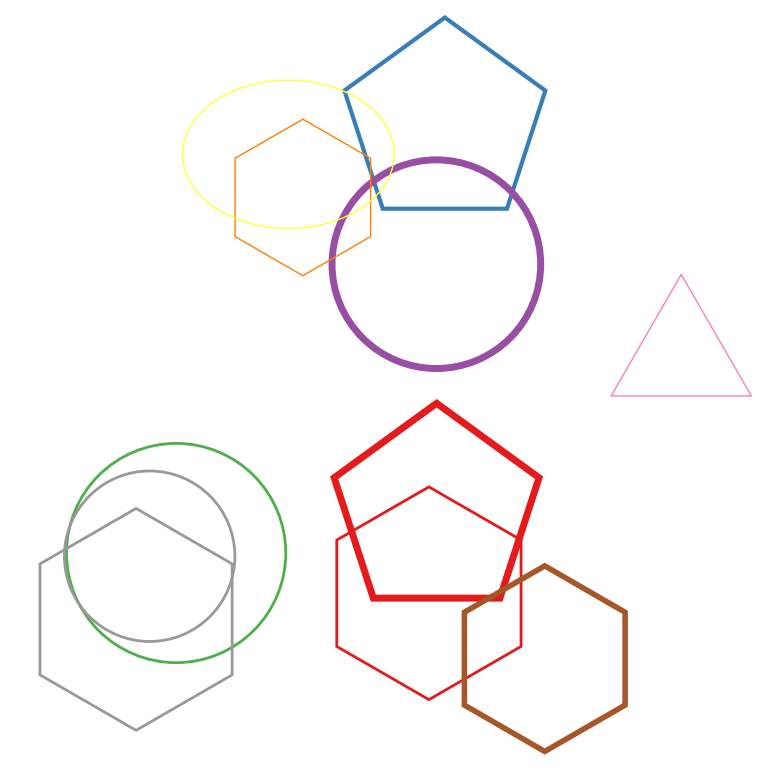[{"shape": "pentagon", "thickness": 2.5, "radius": 0.7, "center": [0.567, 0.336]}, {"shape": "hexagon", "thickness": 1, "radius": 0.69, "center": [0.557, 0.23]}, {"shape": "pentagon", "thickness": 1.5, "radius": 0.69, "center": [0.578, 0.84]}, {"shape": "circle", "thickness": 1, "radius": 0.71, "center": [0.229, 0.282]}, {"shape": "circle", "thickness": 2.5, "radius": 0.68, "center": [0.567, 0.657]}, {"shape": "hexagon", "thickness": 0.5, "radius": 0.51, "center": [0.393, 0.744]}, {"shape": "oval", "thickness": 0.5, "radius": 0.69, "center": [0.375, 0.8]}, {"shape": "hexagon", "thickness": 2, "radius": 0.6, "center": [0.707, 0.145]}, {"shape": "triangle", "thickness": 0.5, "radius": 0.53, "center": [0.885, 0.538]}, {"shape": "circle", "thickness": 1, "radius": 0.55, "center": [0.194, 0.278]}, {"shape": "hexagon", "thickness": 1, "radius": 0.72, "center": [0.177, 0.196]}]